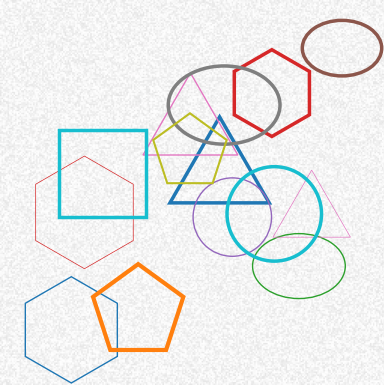[{"shape": "triangle", "thickness": 2.5, "radius": 0.74, "center": [0.57, 0.547]}, {"shape": "hexagon", "thickness": 1, "radius": 0.69, "center": [0.185, 0.143]}, {"shape": "pentagon", "thickness": 3, "radius": 0.62, "center": [0.359, 0.191]}, {"shape": "oval", "thickness": 1, "radius": 0.6, "center": [0.776, 0.309]}, {"shape": "hexagon", "thickness": 0.5, "radius": 0.73, "center": [0.219, 0.448]}, {"shape": "hexagon", "thickness": 2.5, "radius": 0.56, "center": [0.706, 0.758]}, {"shape": "circle", "thickness": 1, "radius": 0.51, "center": [0.603, 0.436]}, {"shape": "oval", "thickness": 2.5, "radius": 0.52, "center": [0.888, 0.875]}, {"shape": "triangle", "thickness": 0.5, "radius": 0.58, "center": [0.81, 0.442]}, {"shape": "triangle", "thickness": 1, "radius": 0.71, "center": [0.495, 0.668]}, {"shape": "oval", "thickness": 2.5, "radius": 0.73, "center": [0.582, 0.727]}, {"shape": "pentagon", "thickness": 1.5, "radius": 0.5, "center": [0.493, 0.605]}, {"shape": "square", "thickness": 2.5, "radius": 0.56, "center": [0.266, 0.55]}, {"shape": "circle", "thickness": 2.5, "radius": 0.61, "center": [0.712, 0.444]}]